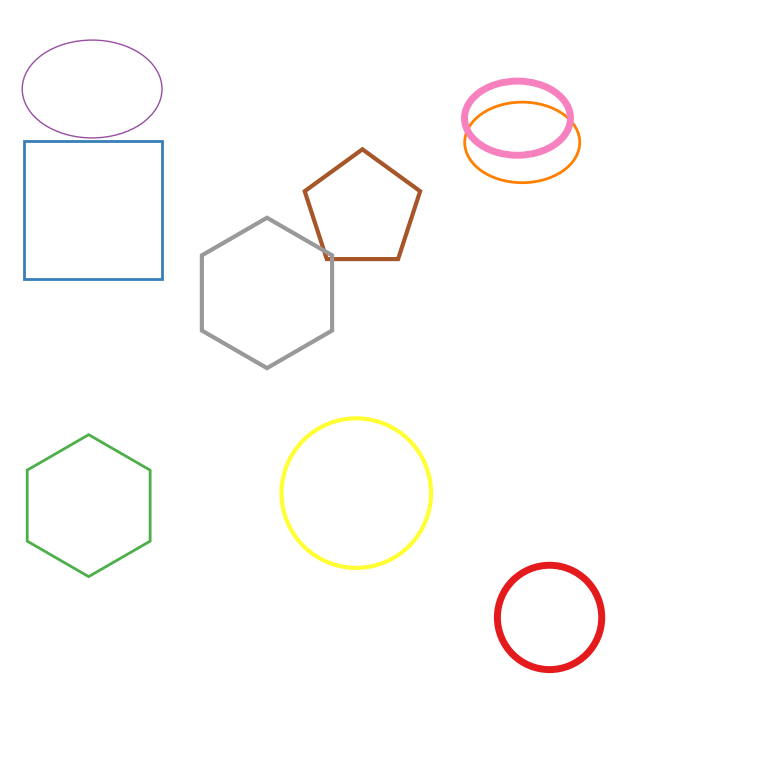[{"shape": "circle", "thickness": 2.5, "radius": 0.34, "center": [0.714, 0.198]}, {"shape": "square", "thickness": 1, "radius": 0.45, "center": [0.121, 0.728]}, {"shape": "hexagon", "thickness": 1, "radius": 0.46, "center": [0.115, 0.343]}, {"shape": "oval", "thickness": 0.5, "radius": 0.45, "center": [0.12, 0.884]}, {"shape": "oval", "thickness": 1, "radius": 0.37, "center": [0.678, 0.815]}, {"shape": "circle", "thickness": 1.5, "radius": 0.49, "center": [0.463, 0.36]}, {"shape": "pentagon", "thickness": 1.5, "radius": 0.39, "center": [0.471, 0.727]}, {"shape": "oval", "thickness": 2.5, "radius": 0.34, "center": [0.672, 0.847]}, {"shape": "hexagon", "thickness": 1.5, "radius": 0.49, "center": [0.347, 0.62]}]